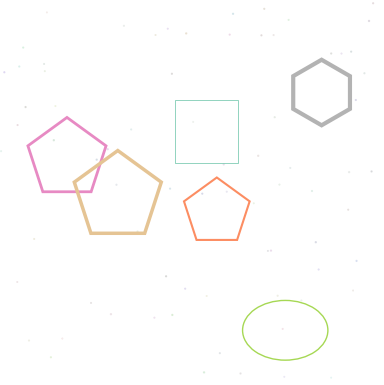[{"shape": "square", "thickness": 0.5, "radius": 0.41, "center": [0.537, 0.658]}, {"shape": "pentagon", "thickness": 1.5, "radius": 0.45, "center": [0.563, 0.449]}, {"shape": "pentagon", "thickness": 2, "radius": 0.53, "center": [0.174, 0.588]}, {"shape": "oval", "thickness": 1, "radius": 0.55, "center": [0.741, 0.142]}, {"shape": "pentagon", "thickness": 2.5, "radius": 0.59, "center": [0.306, 0.49]}, {"shape": "hexagon", "thickness": 3, "radius": 0.43, "center": [0.835, 0.76]}]